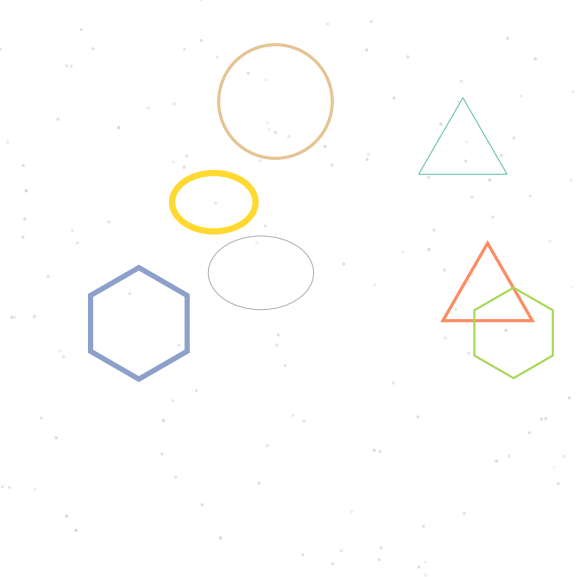[{"shape": "triangle", "thickness": 0.5, "radius": 0.44, "center": [0.802, 0.742]}, {"shape": "triangle", "thickness": 1.5, "radius": 0.45, "center": [0.844, 0.489]}, {"shape": "hexagon", "thickness": 2.5, "radius": 0.48, "center": [0.24, 0.439]}, {"shape": "hexagon", "thickness": 1, "radius": 0.39, "center": [0.889, 0.423]}, {"shape": "oval", "thickness": 3, "radius": 0.36, "center": [0.37, 0.649]}, {"shape": "circle", "thickness": 1.5, "radius": 0.49, "center": [0.477, 0.823]}, {"shape": "oval", "thickness": 0.5, "radius": 0.46, "center": [0.452, 0.527]}]